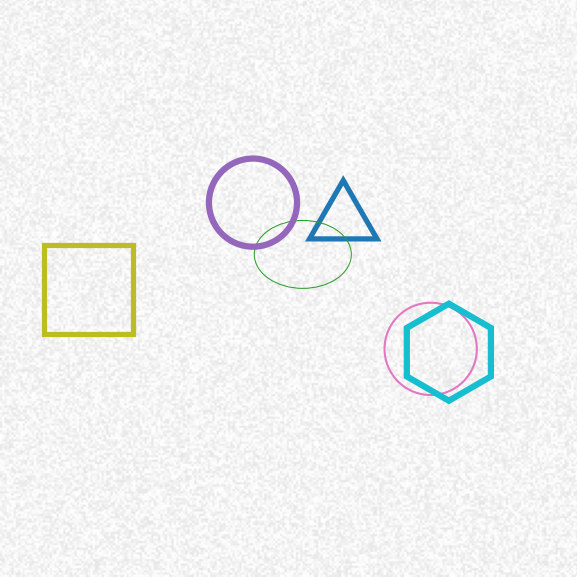[{"shape": "triangle", "thickness": 2.5, "radius": 0.34, "center": [0.594, 0.619]}, {"shape": "oval", "thickness": 0.5, "radius": 0.42, "center": [0.524, 0.559]}, {"shape": "circle", "thickness": 3, "radius": 0.38, "center": [0.438, 0.648]}, {"shape": "circle", "thickness": 1, "radius": 0.4, "center": [0.746, 0.395]}, {"shape": "square", "thickness": 2.5, "radius": 0.39, "center": [0.154, 0.498]}, {"shape": "hexagon", "thickness": 3, "radius": 0.42, "center": [0.777, 0.389]}]